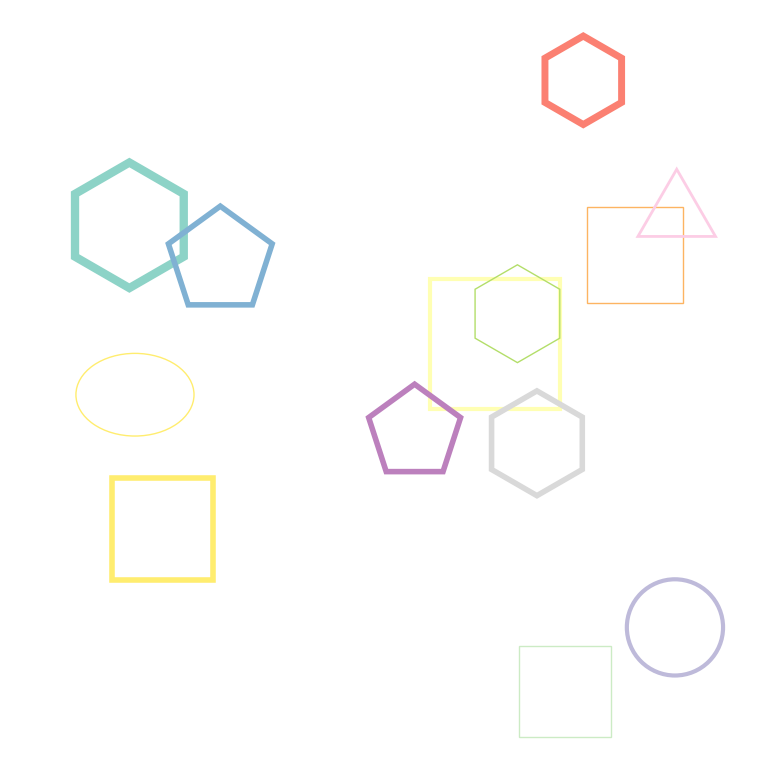[{"shape": "hexagon", "thickness": 3, "radius": 0.41, "center": [0.168, 0.707]}, {"shape": "square", "thickness": 1.5, "radius": 0.42, "center": [0.643, 0.554]}, {"shape": "circle", "thickness": 1.5, "radius": 0.31, "center": [0.877, 0.185]}, {"shape": "hexagon", "thickness": 2.5, "radius": 0.29, "center": [0.758, 0.896]}, {"shape": "pentagon", "thickness": 2, "radius": 0.35, "center": [0.286, 0.661]}, {"shape": "square", "thickness": 0.5, "radius": 0.31, "center": [0.825, 0.669]}, {"shape": "hexagon", "thickness": 0.5, "radius": 0.32, "center": [0.672, 0.593]}, {"shape": "triangle", "thickness": 1, "radius": 0.29, "center": [0.879, 0.722]}, {"shape": "hexagon", "thickness": 2, "radius": 0.34, "center": [0.697, 0.424]}, {"shape": "pentagon", "thickness": 2, "radius": 0.31, "center": [0.538, 0.438]}, {"shape": "square", "thickness": 0.5, "radius": 0.3, "center": [0.734, 0.102]}, {"shape": "oval", "thickness": 0.5, "radius": 0.38, "center": [0.175, 0.487]}, {"shape": "square", "thickness": 2, "radius": 0.33, "center": [0.211, 0.313]}]